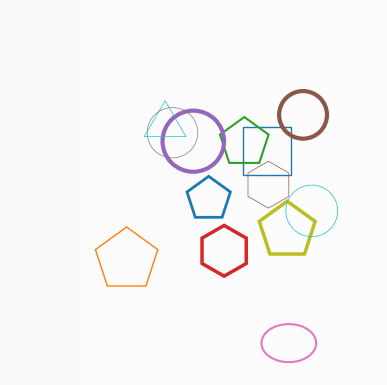[{"shape": "square", "thickness": 1, "radius": 0.31, "center": [0.689, 0.608]}, {"shape": "pentagon", "thickness": 2, "radius": 0.29, "center": [0.539, 0.483]}, {"shape": "pentagon", "thickness": 1, "radius": 0.42, "center": [0.327, 0.326]}, {"shape": "pentagon", "thickness": 1.5, "radius": 0.33, "center": [0.63, 0.63]}, {"shape": "hexagon", "thickness": 2.5, "radius": 0.33, "center": [0.578, 0.349]}, {"shape": "circle", "thickness": 3, "radius": 0.4, "center": [0.499, 0.633]}, {"shape": "hexagon", "thickness": 0.5, "radius": 0.3, "center": [0.693, 0.52]}, {"shape": "circle", "thickness": 3, "radius": 0.31, "center": [0.782, 0.702]}, {"shape": "oval", "thickness": 1.5, "radius": 0.35, "center": [0.745, 0.109]}, {"shape": "circle", "thickness": 0.5, "radius": 0.33, "center": [0.445, 0.655]}, {"shape": "pentagon", "thickness": 2.5, "radius": 0.38, "center": [0.741, 0.402]}, {"shape": "triangle", "thickness": 0.5, "radius": 0.31, "center": [0.426, 0.676]}, {"shape": "circle", "thickness": 0.5, "radius": 0.34, "center": [0.804, 0.452]}]